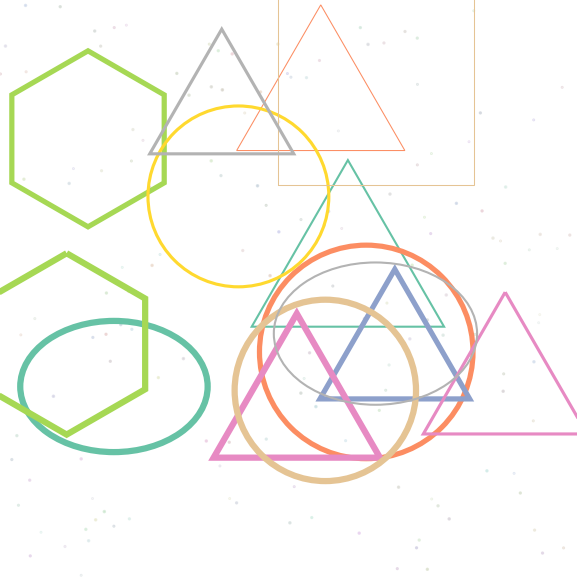[{"shape": "triangle", "thickness": 1, "radius": 0.96, "center": [0.602, 0.53]}, {"shape": "oval", "thickness": 3, "radius": 0.81, "center": [0.197, 0.33]}, {"shape": "circle", "thickness": 2.5, "radius": 0.92, "center": [0.634, 0.39]}, {"shape": "triangle", "thickness": 0.5, "radius": 0.84, "center": [0.555, 0.823]}, {"shape": "triangle", "thickness": 2.5, "radius": 0.75, "center": [0.684, 0.383]}, {"shape": "triangle", "thickness": 3, "radius": 0.83, "center": [0.514, 0.29]}, {"shape": "triangle", "thickness": 1.5, "radius": 0.82, "center": [0.875, 0.33]}, {"shape": "hexagon", "thickness": 3, "radius": 0.79, "center": [0.115, 0.404]}, {"shape": "hexagon", "thickness": 2.5, "radius": 0.76, "center": [0.152, 0.759]}, {"shape": "circle", "thickness": 1.5, "radius": 0.78, "center": [0.413, 0.659]}, {"shape": "circle", "thickness": 3, "radius": 0.79, "center": [0.563, 0.323]}, {"shape": "square", "thickness": 0.5, "radius": 0.85, "center": [0.651, 0.848]}, {"shape": "oval", "thickness": 1, "radius": 0.88, "center": [0.65, 0.421]}, {"shape": "triangle", "thickness": 1.5, "radius": 0.72, "center": [0.384, 0.805]}]